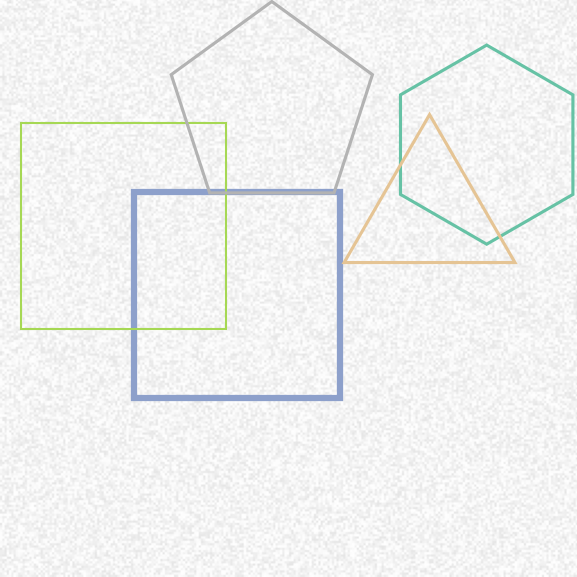[{"shape": "hexagon", "thickness": 1.5, "radius": 0.86, "center": [0.843, 0.749]}, {"shape": "square", "thickness": 3, "radius": 0.89, "center": [0.41, 0.489]}, {"shape": "square", "thickness": 1, "radius": 0.89, "center": [0.214, 0.608]}, {"shape": "triangle", "thickness": 1.5, "radius": 0.85, "center": [0.744, 0.63]}, {"shape": "pentagon", "thickness": 1.5, "radius": 0.92, "center": [0.471, 0.813]}]